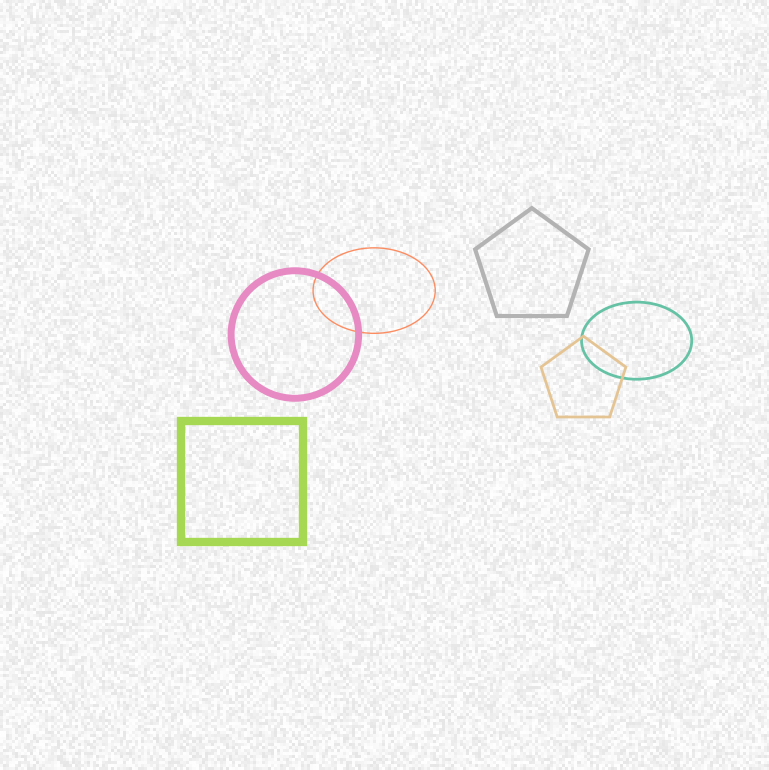[{"shape": "oval", "thickness": 1, "radius": 0.36, "center": [0.827, 0.558]}, {"shape": "oval", "thickness": 0.5, "radius": 0.4, "center": [0.486, 0.623]}, {"shape": "circle", "thickness": 2.5, "radius": 0.41, "center": [0.383, 0.566]}, {"shape": "square", "thickness": 3, "radius": 0.39, "center": [0.315, 0.375]}, {"shape": "pentagon", "thickness": 1, "radius": 0.29, "center": [0.758, 0.505]}, {"shape": "pentagon", "thickness": 1.5, "radius": 0.39, "center": [0.691, 0.652]}]